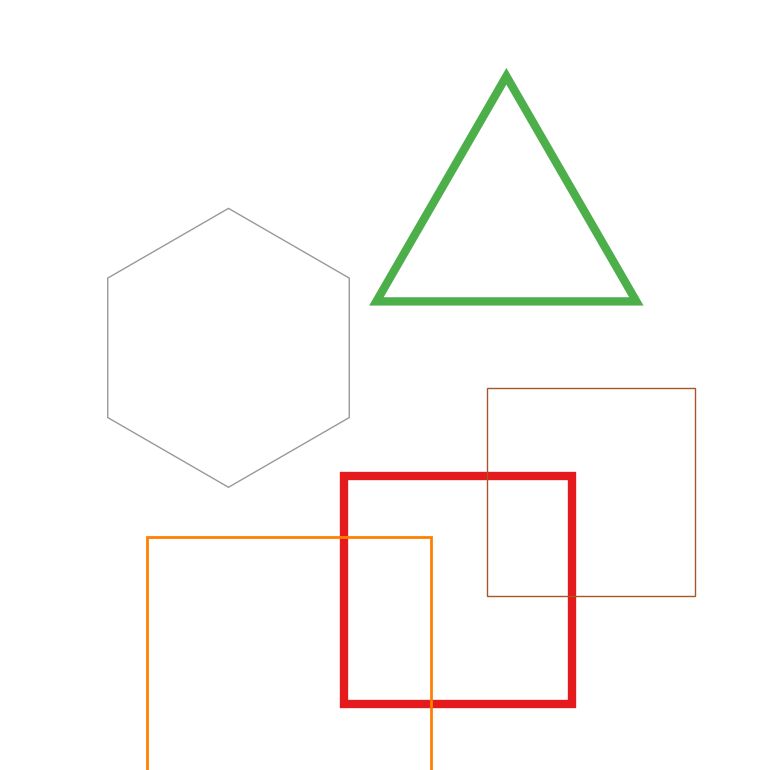[{"shape": "square", "thickness": 3, "radius": 0.74, "center": [0.595, 0.234]}, {"shape": "triangle", "thickness": 3, "radius": 0.97, "center": [0.658, 0.706]}, {"shape": "square", "thickness": 1, "radius": 0.92, "center": [0.375, 0.119]}, {"shape": "square", "thickness": 0.5, "radius": 0.68, "center": [0.768, 0.361]}, {"shape": "hexagon", "thickness": 0.5, "radius": 0.91, "center": [0.297, 0.548]}]